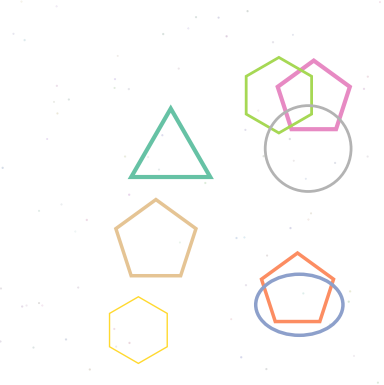[{"shape": "triangle", "thickness": 3, "radius": 0.59, "center": [0.444, 0.599]}, {"shape": "pentagon", "thickness": 2.5, "radius": 0.49, "center": [0.773, 0.244]}, {"shape": "oval", "thickness": 2.5, "radius": 0.57, "center": [0.778, 0.208]}, {"shape": "pentagon", "thickness": 3, "radius": 0.49, "center": [0.815, 0.744]}, {"shape": "hexagon", "thickness": 2, "radius": 0.49, "center": [0.724, 0.753]}, {"shape": "hexagon", "thickness": 1, "radius": 0.43, "center": [0.359, 0.143]}, {"shape": "pentagon", "thickness": 2.5, "radius": 0.55, "center": [0.405, 0.372]}, {"shape": "circle", "thickness": 2, "radius": 0.56, "center": [0.8, 0.614]}]